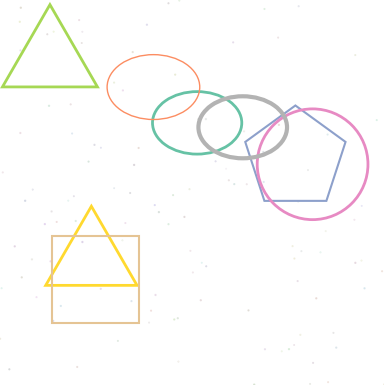[{"shape": "oval", "thickness": 2, "radius": 0.58, "center": [0.512, 0.681]}, {"shape": "oval", "thickness": 1, "radius": 0.6, "center": [0.399, 0.774]}, {"shape": "pentagon", "thickness": 1.5, "radius": 0.68, "center": [0.767, 0.589]}, {"shape": "circle", "thickness": 2, "radius": 0.72, "center": [0.812, 0.573]}, {"shape": "triangle", "thickness": 2, "radius": 0.71, "center": [0.13, 0.845]}, {"shape": "triangle", "thickness": 2, "radius": 0.68, "center": [0.237, 0.327]}, {"shape": "square", "thickness": 1.5, "radius": 0.56, "center": [0.247, 0.274]}, {"shape": "oval", "thickness": 3, "radius": 0.58, "center": [0.63, 0.669]}]